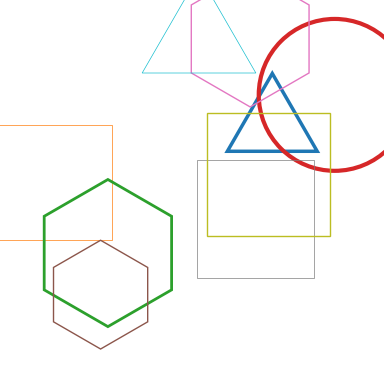[{"shape": "triangle", "thickness": 2.5, "radius": 0.67, "center": [0.707, 0.674]}, {"shape": "square", "thickness": 0.5, "radius": 0.75, "center": [0.14, 0.526]}, {"shape": "hexagon", "thickness": 2, "radius": 0.96, "center": [0.28, 0.343]}, {"shape": "circle", "thickness": 3, "radius": 0.99, "center": [0.869, 0.754]}, {"shape": "hexagon", "thickness": 1, "radius": 0.71, "center": [0.261, 0.235]}, {"shape": "hexagon", "thickness": 1, "radius": 0.88, "center": [0.65, 0.899]}, {"shape": "square", "thickness": 0.5, "radius": 0.76, "center": [0.663, 0.431]}, {"shape": "square", "thickness": 1, "radius": 0.8, "center": [0.697, 0.547]}, {"shape": "triangle", "thickness": 0.5, "radius": 0.85, "center": [0.517, 0.896]}]